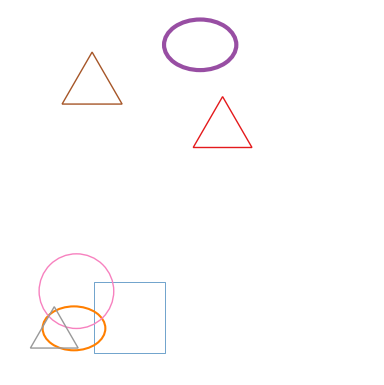[{"shape": "triangle", "thickness": 1, "radius": 0.44, "center": [0.578, 0.661]}, {"shape": "square", "thickness": 0.5, "radius": 0.46, "center": [0.337, 0.176]}, {"shape": "oval", "thickness": 3, "radius": 0.47, "center": [0.52, 0.884]}, {"shape": "oval", "thickness": 1.5, "radius": 0.41, "center": [0.192, 0.147]}, {"shape": "triangle", "thickness": 1, "radius": 0.45, "center": [0.239, 0.775]}, {"shape": "circle", "thickness": 1, "radius": 0.48, "center": [0.199, 0.244]}, {"shape": "triangle", "thickness": 1, "radius": 0.36, "center": [0.141, 0.132]}]